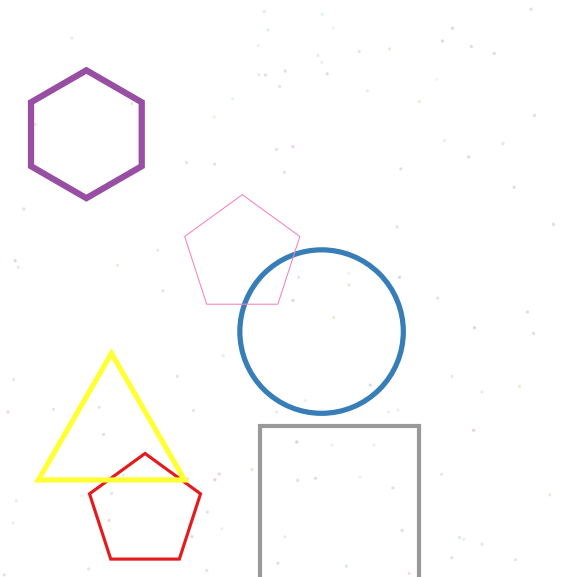[{"shape": "pentagon", "thickness": 1.5, "radius": 0.51, "center": [0.251, 0.113]}, {"shape": "circle", "thickness": 2.5, "radius": 0.71, "center": [0.557, 0.425]}, {"shape": "hexagon", "thickness": 3, "radius": 0.55, "center": [0.15, 0.767]}, {"shape": "triangle", "thickness": 2.5, "radius": 0.73, "center": [0.193, 0.241]}, {"shape": "pentagon", "thickness": 0.5, "radius": 0.52, "center": [0.42, 0.557]}, {"shape": "square", "thickness": 2, "radius": 0.69, "center": [0.588, 0.124]}]